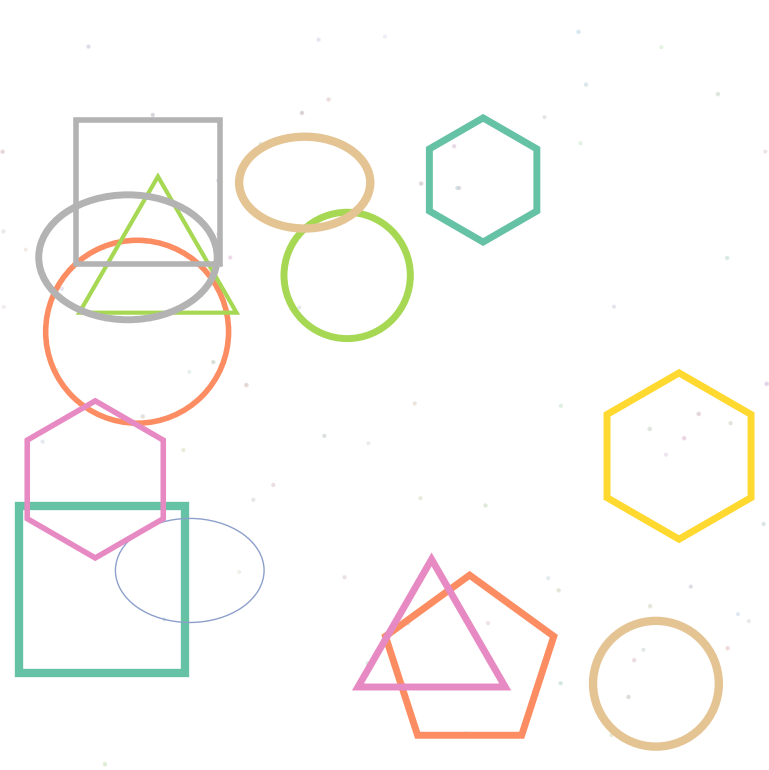[{"shape": "square", "thickness": 3, "radius": 0.54, "center": [0.133, 0.234]}, {"shape": "hexagon", "thickness": 2.5, "radius": 0.4, "center": [0.627, 0.766]}, {"shape": "circle", "thickness": 2, "radius": 0.59, "center": [0.178, 0.569]}, {"shape": "pentagon", "thickness": 2.5, "radius": 0.57, "center": [0.61, 0.138]}, {"shape": "oval", "thickness": 0.5, "radius": 0.48, "center": [0.246, 0.259]}, {"shape": "hexagon", "thickness": 2, "radius": 0.51, "center": [0.124, 0.377]}, {"shape": "triangle", "thickness": 2.5, "radius": 0.55, "center": [0.561, 0.163]}, {"shape": "triangle", "thickness": 1.5, "radius": 0.59, "center": [0.205, 0.653]}, {"shape": "circle", "thickness": 2.5, "radius": 0.41, "center": [0.451, 0.642]}, {"shape": "hexagon", "thickness": 2.5, "radius": 0.54, "center": [0.882, 0.408]}, {"shape": "oval", "thickness": 3, "radius": 0.43, "center": [0.396, 0.763]}, {"shape": "circle", "thickness": 3, "radius": 0.41, "center": [0.852, 0.112]}, {"shape": "square", "thickness": 2, "radius": 0.47, "center": [0.192, 0.751]}, {"shape": "oval", "thickness": 2.5, "radius": 0.58, "center": [0.166, 0.666]}]